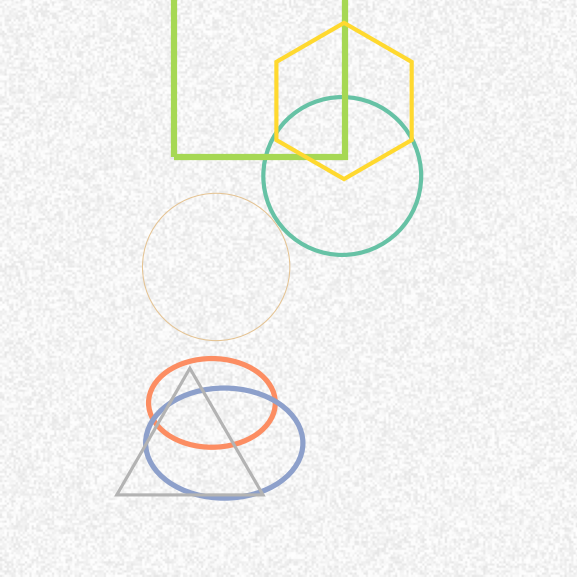[{"shape": "circle", "thickness": 2, "radius": 0.68, "center": [0.593, 0.694]}, {"shape": "oval", "thickness": 2.5, "radius": 0.55, "center": [0.367, 0.301]}, {"shape": "oval", "thickness": 2.5, "radius": 0.68, "center": [0.388, 0.232]}, {"shape": "square", "thickness": 3, "radius": 0.74, "center": [0.449, 0.875]}, {"shape": "hexagon", "thickness": 2, "radius": 0.68, "center": [0.596, 0.824]}, {"shape": "circle", "thickness": 0.5, "radius": 0.64, "center": [0.374, 0.537]}, {"shape": "triangle", "thickness": 1.5, "radius": 0.73, "center": [0.329, 0.215]}]